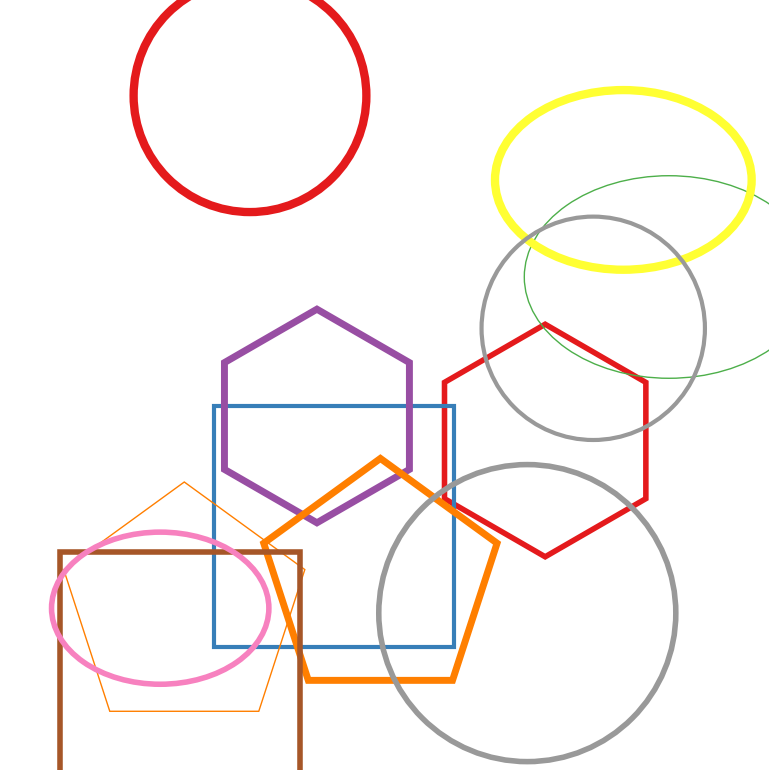[{"shape": "circle", "thickness": 3, "radius": 0.76, "center": [0.325, 0.876]}, {"shape": "hexagon", "thickness": 2, "radius": 0.75, "center": [0.708, 0.428]}, {"shape": "square", "thickness": 1.5, "radius": 0.78, "center": [0.434, 0.316]}, {"shape": "oval", "thickness": 0.5, "radius": 0.94, "center": [0.869, 0.64]}, {"shape": "hexagon", "thickness": 2.5, "radius": 0.69, "center": [0.412, 0.46]}, {"shape": "pentagon", "thickness": 2.5, "radius": 0.8, "center": [0.494, 0.245]}, {"shape": "pentagon", "thickness": 0.5, "radius": 0.82, "center": [0.239, 0.209]}, {"shape": "oval", "thickness": 3, "radius": 0.83, "center": [0.81, 0.766]}, {"shape": "square", "thickness": 2, "radius": 0.78, "center": [0.234, 0.127]}, {"shape": "oval", "thickness": 2, "radius": 0.71, "center": [0.208, 0.21]}, {"shape": "circle", "thickness": 1.5, "radius": 0.73, "center": [0.77, 0.574]}, {"shape": "circle", "thickness": 2, "radius": 0.96, "center": [0.685, 0.204]}]